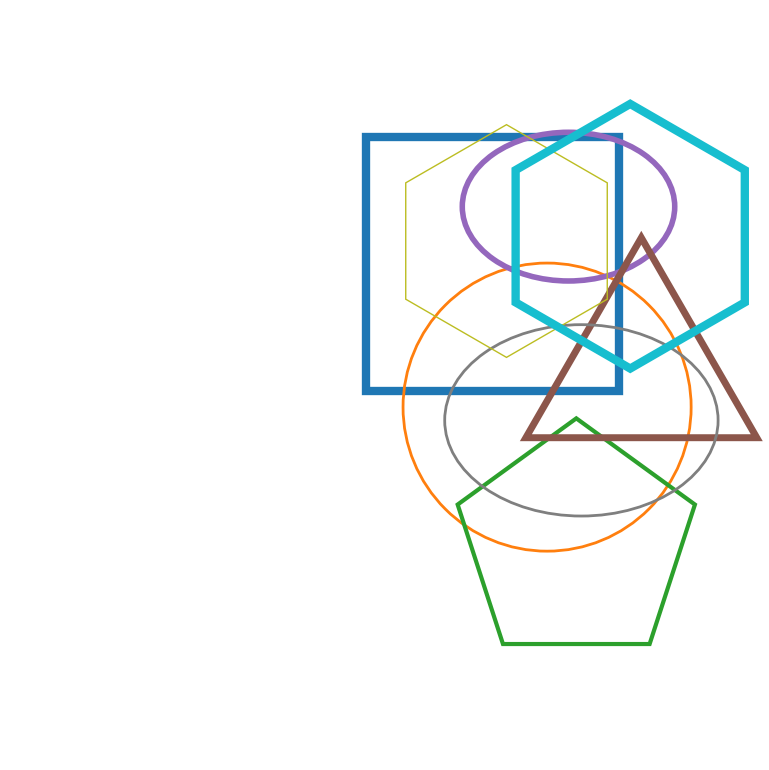[{"shape": "square", "thickness": 3, "radius": 0.82, "center": [0.64, 0.657]}, {"shape": "circle", "thickness": 1, "radius": 0.94, "center": [0.711, 0.471]}, {"shape": "pentagon", "thickness": 1.5, "radius": 0.81, "center": [0.748, 0.295]}, {"shape": "oval", "thickness": 2, "radius": 0.69, "center": [0.738, 0.732]}, {"shape": "triangle", "thickness": 2.5, "radius": 0.87, "center": [0.833, 0.518]}, {"shape": "oval", "thickness": 1, "radius": 0.89, "center": [0.755, 0.454]}, {"shape": "hexagon", "thickness": 0.5, "radius": 0.76, "center": [0.658, 0.687]}, {"shape": "hexagon", "thickness": 3, "radius": 0.86, "center": [0.818, 0.693]}]